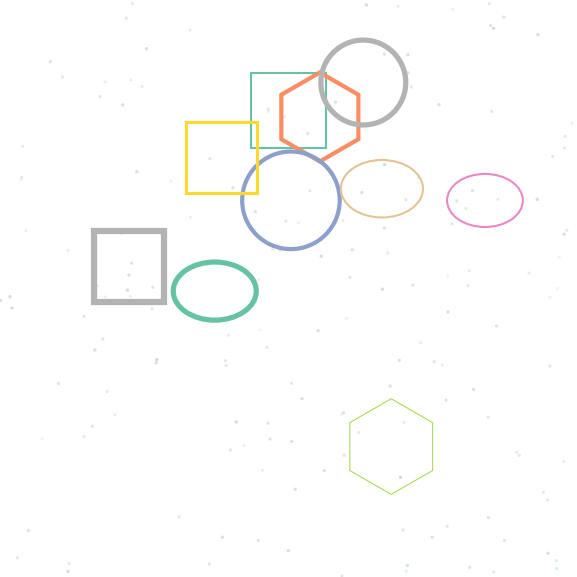[{"shape": "square", "thickness": 1, "radius": 0.32, "center": [0.5, 0.808]}, {"shape": "oval", "thickness": 2.5, "radius": 0.36, "center": [0.372, 0.495]}, {"shape": "hexagon", "thickness": 2, "radius": 0.39, "center": [0.554, 0.797]}, {"shape": "circle", "thickness": 2, "radius": 0.42, "center": [0.504, 0.652]}, {"shape": "oval", "thickness": 1, "radius": 0.33, "center": [0.84, 0.652]}, {"shape": "hexagon", "thickness": 0.5, "radius": 0.41, "center": [0.677, 0.226]}, {"shape": "square", "thickness": 1.5, "radius": 0.31, "center": [0.383, 0.727]}, {"shape": "oval", "thickness": 1, "radius": 0.36, "center": [0.661, 0.672]}, {"shape": "square", "thickness": 3, "radius": 0.3, "center": [0.223, 0.537]}, {"shape": "circle", "thickness": 2.5, "radius": 0.37, "center": [0.629, 0.856]}]